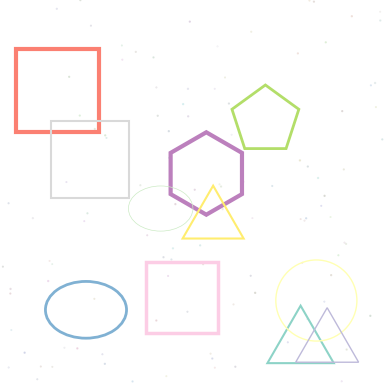[{"shape": "triangle", "thickness": 1.5, "radius": 0.5, "center": [0.781, 0.107]}, {"shape": "circle", "thickness": 1, "radius": 0.53, "center": [0.822, 0.219]}, {"shape": "triangle", "thickness": 1, "radius": 0.47, "center": [0.85, 0.106]}, {"shape": "square", "thickness": 3, "radius": 0.54, "center": [0.15, 0.765]}, {"shape": "oval", "thickness": 2, "radius": 0.53, "center": [0.223, 0.195]}, {"shape": "pentagon", "thickness": 2, "radius": 0.46, "center": [0.689, 0.688]}, {"shape": "square", "thickness": 2.5, "radius": 0.46, "center": [0.473, 0.227]}, {"shape": "square", "thickness": 1.5, "radius": 0.5, "center": [0.234, 0.585]}, {"shape": "hexagon", "thickness": 3, "radius": 0.54, "center": [0.536, 0.549]}, {"shape": "oval", "thickness": 0.5, "radius": 0.42, "center": [0.417, 0.458]}, {"shape": "triangle", "thickness": 1.5, "radius": 0.46, "center": [0.554, 0.426]}]